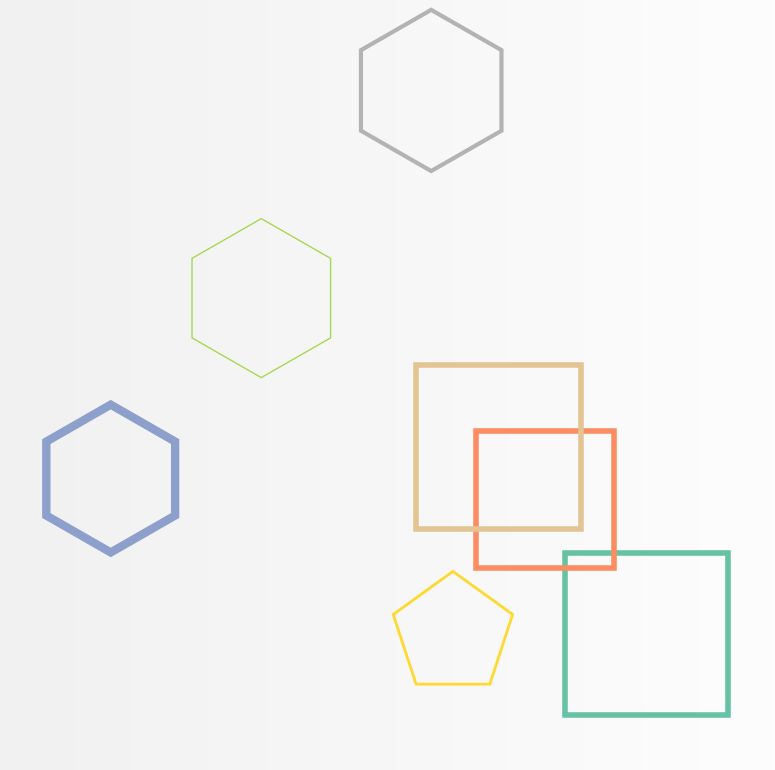[{"shape": "square", "thickness": 2, "radius": 0.53, "center": [0.834, 0.176]}, {"shape": "square", "thickness": 2, "radius": 0.44, "center": [0.703, 0.351]}, {"shape": "hexagon", "thickness": 3, "radius": 0.48, "center": [0.143, 0.379]}, {"shape": "hexagon", "thickness": 0.5, "radius": 0.52, "center": [0.337, 0.613]}, {"shape": "pentagon", "thickness": 1, "radius": 0.4, "center": [0.584, 0.177]}, {"shape": "square", "thickness": 2, "radius": 0.53, "center": [0.643, 0.419]}, {"shape": "hexagon", "thickness": 1.5, "radius": 0.52, "center": [0.556, 0.883]}]